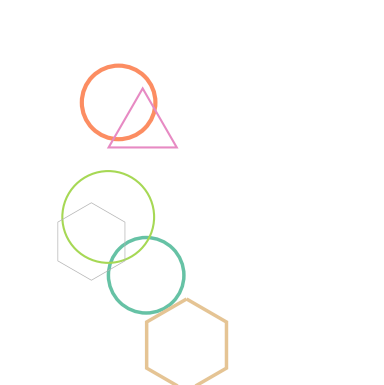[{"shape": "circle", "thickness": 2.5, "radius": 0.49, "center": [0.38, 0.285]}, {"shape": "circle", "thickness": 3, "radius": 0.48, "center": [0.308, 0.734]}, {"shape": "triangle", "thickness": 1.5, "radius": 0.51, "center": [0.371, 0.668]}, {"shape": "circle", "thickness": 1.5, "radius": 0.6, "center": [0.281, 0.436]}, {"shape": "hexagon", "thickness": 2.5, "radius": 0.6, "center": [0.485, 0.104]}, {"shape": "hexagon", "thickness": 0.5, "radius": 0.5, "center": [0.237, 0.373]}]